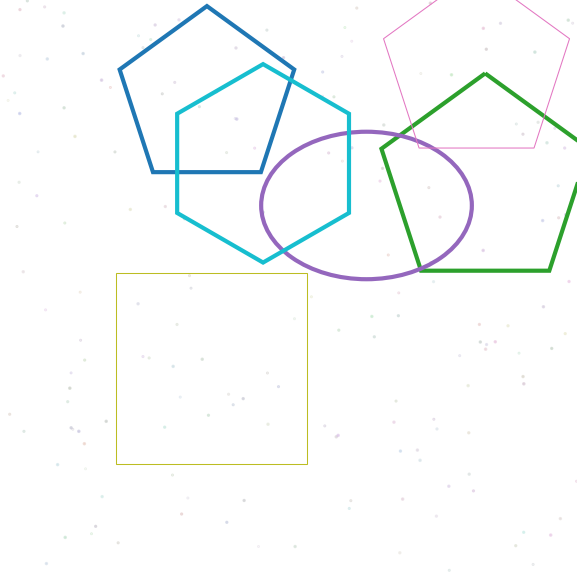[{"shape": "pentagon", "thickness": 2, "radius": 0.79, "center": [0.358, 0.83]}, {"shape": "pentagon", "thickness": 2, "radius": 0.94, "center": [0.84, 0.683]}, {"shape": "oval", "thickness": 2, "radius": 0.91, "center": [0.635, 0.643]}, {"shape": "pentagon", "thickness": 0.5, "radius": 0.85, "center": [0.825, 0.88]}, {"shape": "square", "thickness": 0.5, "radius": 0.83, "center": [0.367, 0.361]}, {"shape": "hexagon", "thickness": 2, "radius": 0.86, "center": [0.456, 0.716]}]